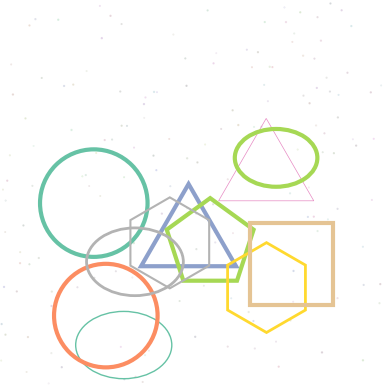[{"shape": "circle", "thickness": 3, "radius": 0.7, "center": [0.244, 0.472]}, {"shape": "oval", "thickness": 1, "radius": 0.62, "center": [0.321, 0.104]}, {"shape": "circle", "thickness": 3, "radius": 0.67, "center": [0.275, 0.18]}, {"shape": "triangle", "thickness": 3, "radius": 0.71, "center": [0.49, 0.38]}, {"shape": "triangle", "thickness": 0.5, "radius": 0.71, "center": [0.691, 0.55]}, {"shape": "pentagon", "thickness": 3, "radius": 0.59, "center": [0.546, 0.367]}, {"shape": "oval", "thickness": 3, "radius": 0.54, "center": [0.717, 0.59]}, {"shape": "hexagon", "thickness": 2, "radius": 0.58, "center": [0.692, 0.253]}, {"shape": "square", "thickness": 3, "radius": 0.54, "center": [0.758, 0.314]}, {"shape": "hexagon", "thickness": 1.5, "radius": 0.59, "center": [0.441, 0.369]}, {"shape": "oval", "thickness": 2, "radius": 0.63, "center": [0.351, 0.32]}]